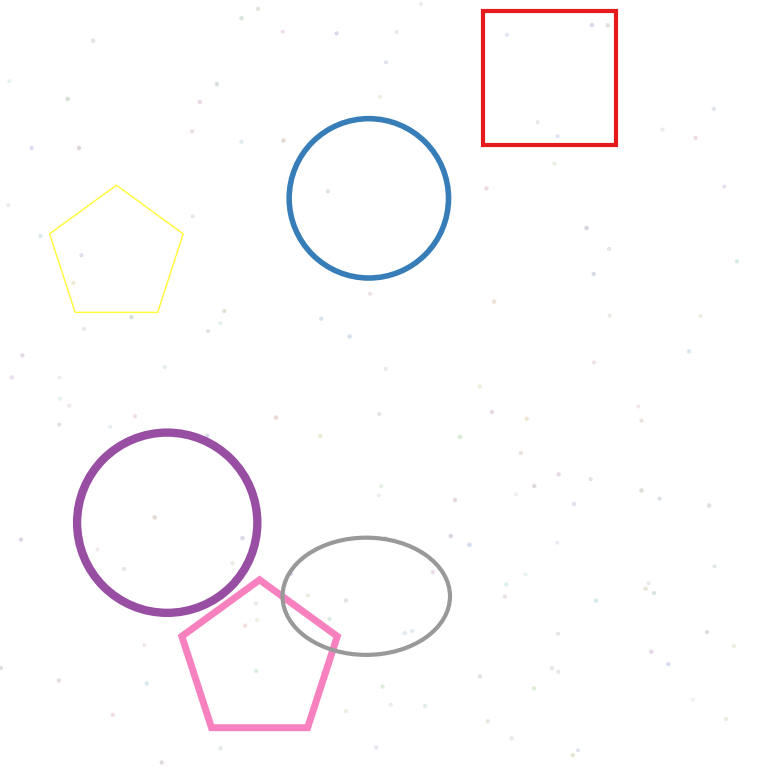[{"shape": "square", "thickness": 1.5, "radius": 0.43, "center": [0.714, 0.898]}, {"shape": "circle", "thickness": 2, "radius": 0.52, "center": [0.479, 0.742]}, {"shape": "circle", "thickness": 3, "radius": 0.59, "center": [0.217, 0.321]}, {"shape": "pentagon", "thickness": 0.5, "radius": 0.46, "center": [0.151, 0.668]}, {"shape": "pentagon", "thickness": 2.5, "radius": 0.53, "center": [0.337, 0.141]}, {"shape": "oval", "thickness": 1.5, "radius": 0.54, "center": [0.476, 0.226]}]